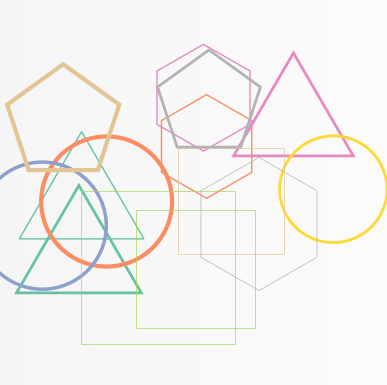[{"shape": "triangle", "thickness": 2, "radius": 0.93, "center": [0.204, 0.332]}, {"shape": "triangle", "thickness": 1, "radius": 0.93, "center": [0.211, 0.472]}, {"shape": "hexagon", "thickness": 1, "radius": 0.67, "center": [0.533, 0.62]}, {"shape": "circle", "thickness": 3, "radius": 0.84, "center": [0.275, 0.477]}, {"shape": "circle", "thickness": 2.5, "radius": 0.83, "center": [0.109, 0.414]}, {"shape": "triangle", "thickness": 2, "radius": 0.89, "center": [0.757, 0.684]}, {"shape": "hexagon", "thickness": 1, "radius": 0.69, "center": [0.525, 0.746]}, {"shape": "square", "thickness": 0.5, "radius": 0.77, "center": [0.505, 0.301]}, {"shape": "square", "thickness": 0.5, "radius": 1.0, "center": [0.408, 0.305]}, {"shape": "circle", "thickness": 2, "radius": 0.69, "center": [0.86, 0.509]}, {"shape": "pentagon", "thickness": 3, "radius": 0.76, "center": [0.163, 0.681]}, {"shape": "square", "thickness": 0.5, "radius": 0.69, "center": [0.596, 0.479]}, {"shape": "hexagon", "thickness": 0.5, "radius": 0.86, "center": [0.668, 0.418]}, {"shape": "pentagon", "thickness": 2, "radius": 0.7, "center": [0.539, 0.731]}]